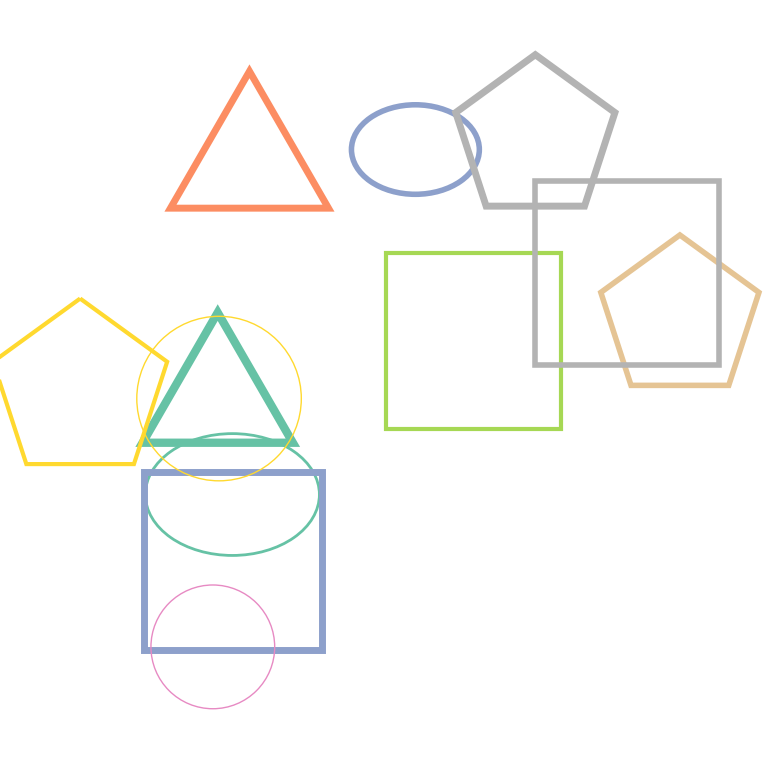[{"shape": "triangle", "thickness": 3, "radius": 0.56, "center": [0.283, 0.481]}, {"shape": "oval", "thickness": 1, "radius": 0.57, "center": [0.302, 0.358]}, {"shape": "triangle", "thickness": 2.5, "radius": 0.59, "center": [0.324, 0.789]}, {"shape": "oval", "thickness": 2, "radius": 0.42, "center": [0.539, 0.806]}, {"shape": "square", "thickness": 2.5, "radius": 0.58, "center": [0.302, 0.271]}, {"shape": "circle", "thickness": 0.5, "radius": 0.4, "center": [0.276, 0.16]}, {"shape": "square", "thickness": 1.5, "radius": 0.57, "center": [0.615, 0.557]}, {"shape": "pentagon", "thickness": 1.5, "radius": 0.59, "center": [0.104, 0.493]}, {"shape": "circle", "thickness": 0.5, "radius": 0.53, "center": [0.284, 0.482]}, {"shape": "pentagon", "thickness": 2, "radius": 0.54, "center": [0.883, 0.587]}, {"shape": "square", "thickness": 2, "radius": 0.6, "center": [0.814, 0.646]}, {"shape": "pentagon", "thickness": 2.5, "radius": 0.54, "center": [0.695, 0.82]}]